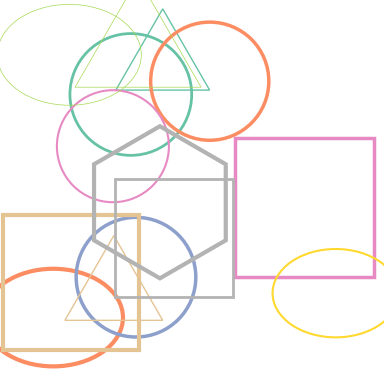[{"shape": "triangle", "thickness": 1, "radius": 0.7, "center": [0.423, 0.836]}, {"shape": "circle", "thickness": 2, "radius": 0.79, "center": [0.34, 0.755]}, {"shape": "oval", "thickness": 3, "radius": 0.91, "center": [0.138, 0.175]}, {"shape": "circle", "thickness": 2.5, "radius": 0.77, "center": [0.545, 0.789]}, {"shape": "circle", "thickness": 2.5, "radius": 0.78, "center": [0.353, 0.28]}, {"shape": "circle", "thickness": 1.5, "radius": 0.73, "center": [0.293, 0.62]}, {"shape": "square", "thickness": 2.5, "radius": 0.9, "center": [0.79, 0.462]}, {"shape": "triangle", "thickness": 0.5, "radius": 0.94, "center": [0.359, 0.868]}, {"shape": "oval", "thickness": 0.5, "radius": 0.94, "center": [0.18, 0.858]}, {"shape": "oval", "thickness": 1.5, "radius": 0.82, "center": [0.872, 0.239]}, {"shape": "square", "thickness": 3, "radius": 0.88, "center": [0.184, 0.266]}, {"shape": "triangle", "thickness": 1, "radius": 0.73, "center": [0.296, 0.241]}, {"shape": "square", "thickness": 2, "radius": 0.77, "center": [0.453, 0.381]}, {"shape": "hexagon", "thickness": 3, "radius": 0.99, "center": [0.415, 0.475]}]